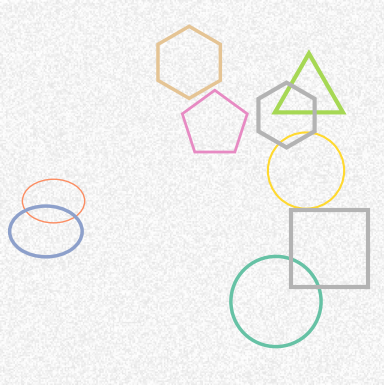[{"shape": "circle", "thickness": 2.5, "radius": 0.59, "center": [0.717, 0.217]}, {"shape": "oval", "thickness": 1, "radius": 0.4, "center": [0.139, 0.478]}, {"shape": "oval", "thickness": 2.5, "radius": 0.47, "center": [0.119, 0.399]}, {"shape": "pentagon", "thickness": 2, "radius": 0.44, "center": [0.558, 0.677]}, {"shape": "triangle", "thickness": 3, "radius": 0.51, "center": [0.802, 0.759]}, {"shape": "circle", "thickness": 1.5, "radius": 0.5, "center": [0.795, 0.557]}, {"shape": "hexagon", "thickness": 2.5, "radius": 0.47, "center": [0.491, 0.838]}, {"shape": "hexagon", "thickness": 3, "radius": 0.42, "center": [0.744, 0.701]}, {"shape": "square", "thickness": 3, "radius": 0.5, "center": [0.856, 0.355]}]